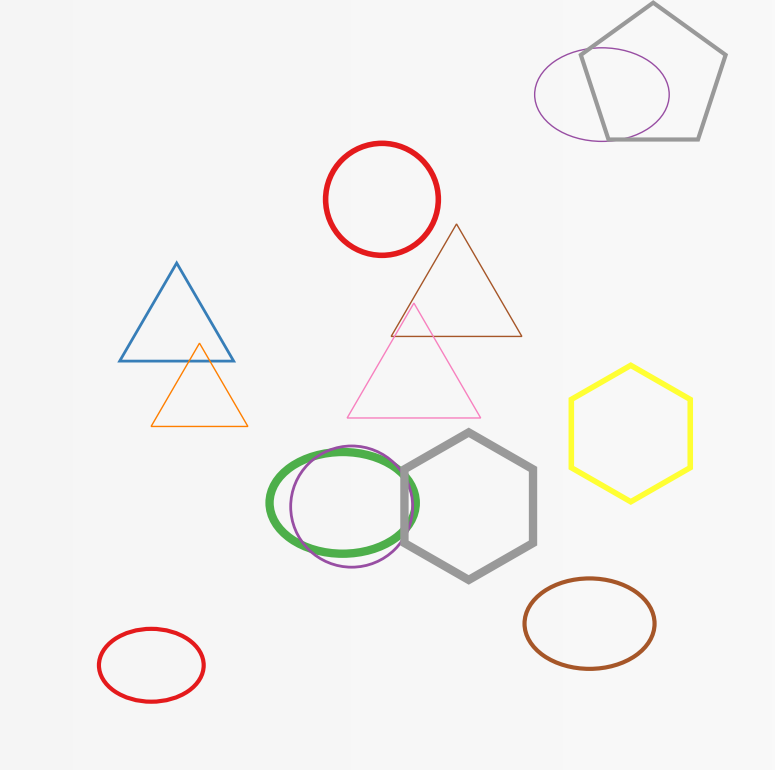[{"shape": "oval", "thickness": 1.5, "radius": 0.34, "center": [0.195, 0.136]}, {"shape": "circle", "thickness": 2, "radius": 0.36, "center": [0.493, 0.741]}, {"shape": "triangle", "thickness": 1, "radius": 0.42, "center": [0.228, 0.574]}, {"shape": "oval", "thickness": 3, "radius": 0.47, "center": [0.442, 0.347]}, {"shape": "oval", "thickness": 0.5, "radius": 0.43, "center": [0.777, 0.877]}, {"shape": "circle", "thickness": 1, "radius": 0.39, "center": [0.454, 0.342]}, {"shape": "triangle", "thickness": 0.5, "radius": 0.36, "center": [0.257, 0.482]}, {"shape": "hexagon", "thickness": 2, "radius": 0.44, "center": [0.814, 0.437]}, {"shape": "oval", "thickness": 1.5, "radius": 0.42, "center": [0.761, 0.19]}, {"shape": "triangle", "thickness": 0.5, "radius": 0.49, "center": [0.589, 0.612]}, {"shape": "triangle", "thickness": 0.5, "radius": 0.5, "center": [0.534, 0.507]}, {"shape": "pentagon", "thickness": 1.5, "radius": 0.49, "center": [0.843, 0.898]}, {"shape": "hexagon", "thickness": 3, "radius": 0.48, "center": [0.605, 0.343]}]